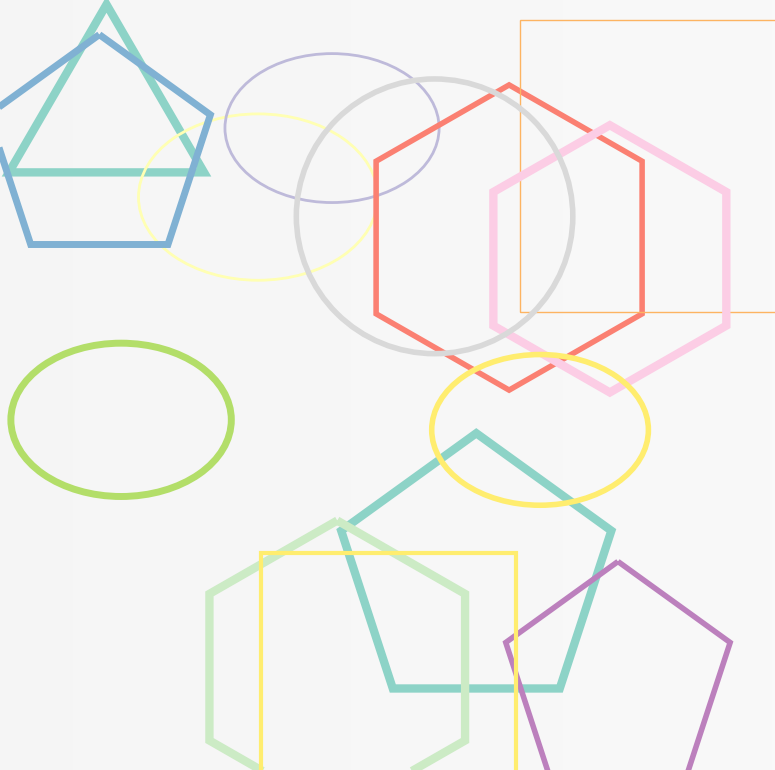[{"shape": "pentagon", "thickness": 3, "radius": 0.92, "center": [0.615, 0.254]}, {"shape": "triangle", "thickness": 3, "radius": 0.73, "center": [0.137, 0.849]}, {"shape": "oval", "thickness": 1, "radius": 0.77, "center": [0.333, 0.744]}, {"shape": "oval", "thickness": 1, "radius": 0.69, "center": [0.428, 0.834]}, {"shape": "hexagon", "thickness": 2, "radius": 0.99, "center": [0.657, 0.692]}, {"shape": "pentagon", "thickness": 2.5, "radius": 0.75, "center": [0.128, 0.804]}, {"shape": "square", "thickness": 0.5, "radius": 0.95, "center": [0.86, 0.785]}, {"shape": "oval", "thickness": 2.5, "radius": 0.71, "center": [0.156, 0.455]}, {"shape": "hexagon", "thickness": 3, "radius": 0.87, "center": [0.787, 0.664]}, {"shape": "circle", "thickness": 2, "radius": 0.89, "center": [0.561, 0.719]}, {"shape": "pentagon", "thickness": 2, "radius": 0.76, "center": [0.797, 0.119]}, {"shape": "hexagon", "thickness": 3, "radius": 0.95, "center": [0.435, 0.134]}, {"shape": "oval", "thickness": 2, "radius": 0.7, "center": [0.697, 0.442]}, {"shape": "square", "thickness": 1.5, "radius": 0.82, "center": [0.501, 0.118]}]